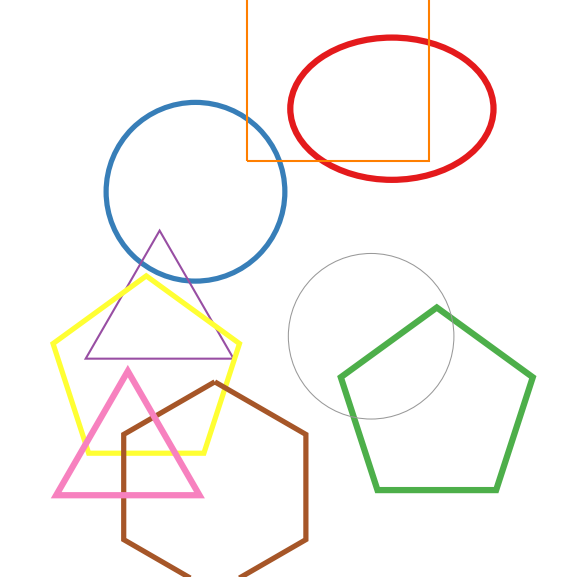[{"shape": "oval", "thickness": 3, "radius": 0.88, "center": [0.679, 0.811]}, {"shape": "circle", "thickness": 2.5, "radius": 0.77, "center": [0.339, 0.667]}, {"shape": "pentagon", "thickness": 3, "radius": 0.87, "center": [0.756, 0.292]}, {"shape": "triangle", "thickness": 1, "radius": 0.74, "center": [0.276, 0.452]}, {"shape": "square", "thickness": 1, "radius": 0.79, "center": [0.585, 0.878]}, {"shape": "pentagon", "thickness": 2.5, "radius": 0.85, "center": [0.253, 0.352]}, {"shape": "hexagon", "thickness": 2.5, "radius": 0.91, "center": [0.372, 0.156]}, {"shape": "triangle", "thickness": 3, "radius": 0.72, "center": [0.221, 0.213]}, {"shape": "circle", "thickness": 0.5, "radius": 0.72, "center": [0.643, 0.417]}]